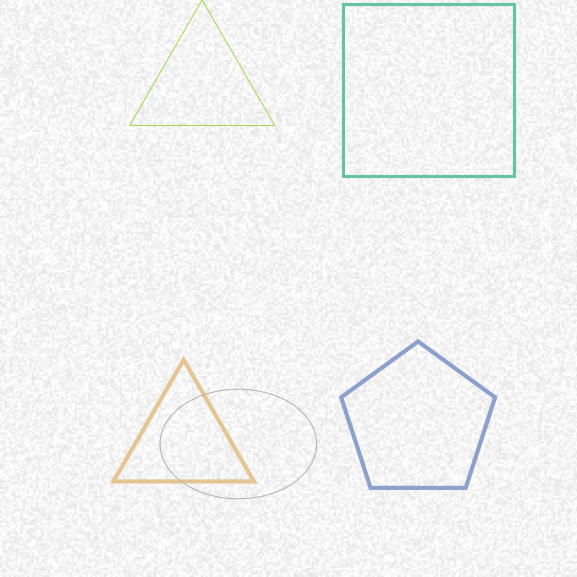[{"shape": "square", "thickness": 1.5, "radius": 0.74, "center": [0.742, 0.843]}, {"shape": "pentagon", "thickness": 2, "radius": 0.7, "center": [0.724, 0.268]}, {"shape": "triangle", "thickness": 0.5, "radius": 0.73, "center": [0.35, 0.854]}, {"shape": "triangle", "thickness": 2, "radius": 0.7, "center": [0.318, 0.236]}, {"shape": "oval", "thickness": 0.5, "radius": 0.68, "center": [0.413, 0.23]}]